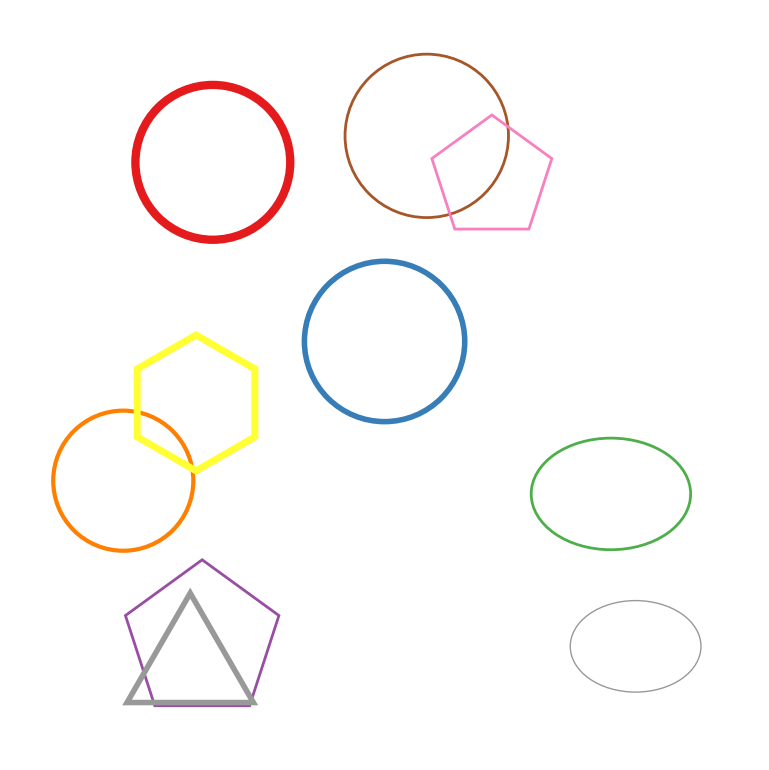[{"shape": "circle", "thickness": 3, "radius": 0.5, "center": [0.276, 0.789]}, {"shape": "circle", "thickness": 2, "radius": 0.52, "center": [0.499, 0.557]}, {"shape": "oval", "thickness": 1, "radius": 0.52, "center": [0.793, 0.359]}, {"shape": "pentagon", "thickness": 1, "radius": 0.52, "center": [0.263, 0.168]}, {"shape": "circle", "thickness": 1.5, "radius": 0.45, "center": [0.16, 0.376]}, {"shape": "hexagon", "thickness": 2.5, "radius": 0.44, "center": [0.255, 0.477]}, {"shape": "circle", "thickness": 1, "radius": 0.53, "center": [0.554, 0.824]}, {"shape": "pentagon", "thickness": 1, "radius": 0.41, "center": [0.639, 0.769]}, {"shape": "triangle", "thickness": 2, "radius": 0.47, "center": [0.247, 0.135]}, {"shape": "oval", "thickness": 0.5, "radius": 0.42, "center": [0.825, 0.161]}]